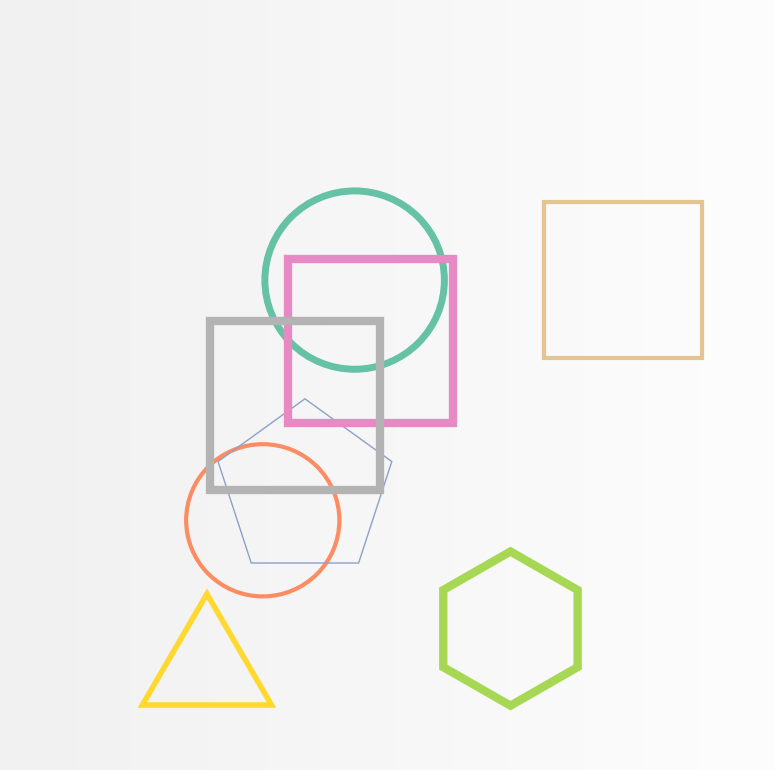[{"shape": "circle", "thickness": 2.5, "radius": 0.58, "center": [0.458, 0.636]}, {"shape": "circle", "thickness": 1.5, "radius": 0.49, "center": [0.339, 0.324]}, {"shape": "pentagon", "thickness": 0.5, "radius": 0.59, "center": [0.393, 0.364]}, {"shape": "square", "thickness": 3, "radius": 0.53, "center": [0.478, 0.557]}, {"shape": "hexagon", "thickness": 3, "radius": 0.5, "center": [0.659, 0.184]}, {"shape": "triangle", "thickness": 2, "radius": 0.48, "center": [0.267, 0.132]}, {"shape": "square", "thickness": 1.5, "radius": 0.51, "center": [0.803, 0.636]}, {"shape": "square", "thickness": 3, "radius": 0.55, "center": [0.38, 0.474]}]